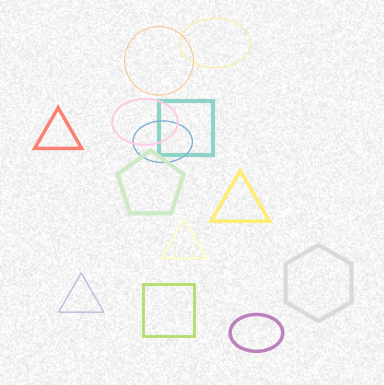[{"shape": "square", "thickness": 3, "radius": 0.35, "center": [0.484, 0.668]}, {"shape": "triangle", "thickness": 1, "radius": 0.34, "center": [0.478, 0.363]}, {"shape": "triangle", "thickness": 1, "radius": 0.34, "center": [0.211, 0.223]}, {"shape": "triangle", "thickness": 2.5, "radius": 0.35, "center": [0.151, 0.65]}, {"shape": "oval", "thickness": 1, "radius": 0.39, "center": [0.423, 0.632]}, {"shape": "circle", "thickness": 0.5, "radius": 0.45, "center": [0.413, 0.842]}, {"shape": "square", "thickness": 2, "radius": 0.33, "center": [0.438, 0.195]}, {"shape": "oval", "thickness": 1.5, "radius": 0.43, "center": [0.376, 0.683]}, {"shape": "hexagon", "thickness": 3, "radius": 0.49, "center": [0.827, 0.265]}, {"shape": "oval", "thickness": 2.5, "radius": 0.34, "center": [0.666, 0.135]}, {"shape": "pentagon", "thickness": 3, "radius": 0.45, "center": [0.391, 0.519]}, {"shape": "triangle", "thickness": 2.5, "radius": 0.44, "center": [0.624, 0.469]}, {"shape": "oval", "thickness": 0.5, "radius": 0.46, "center": [0.559, 0.888]}]